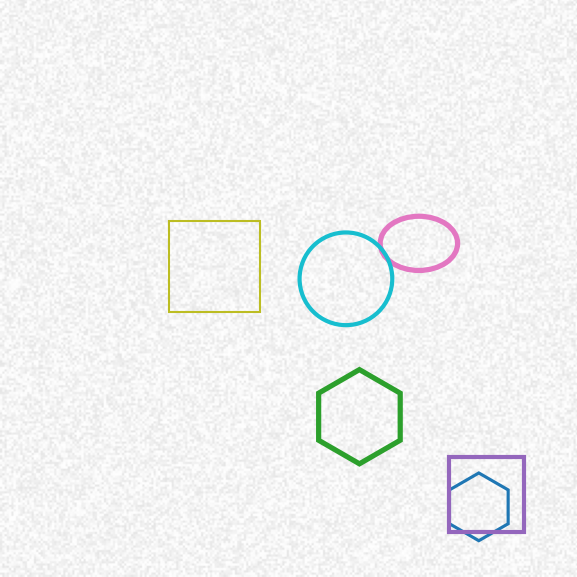[{"shape": "hexagon", "thickness": 1.5, "radius": 0.29, "center": [0.829, 0.122]}, {"shape": "hexagon", "thickness": 2.5, "radius": 0.41, "center": [0.622, 0.278]}, {"shape": "square", "thickness": 2, "radius": 0.32, "center": [0.843, 0.143]}, {"shape": "oval", "thickness": 2.5, "radius": 0.34, "center": [0.725, 0.578]}, {"shape": "square", "thickness": 1, "radius": 0.39, "center": [0.371, 0.538]}, {"shape": "circle", "thickness": 2, "radius": 0.4, "center": [0.599, 0.516]}]